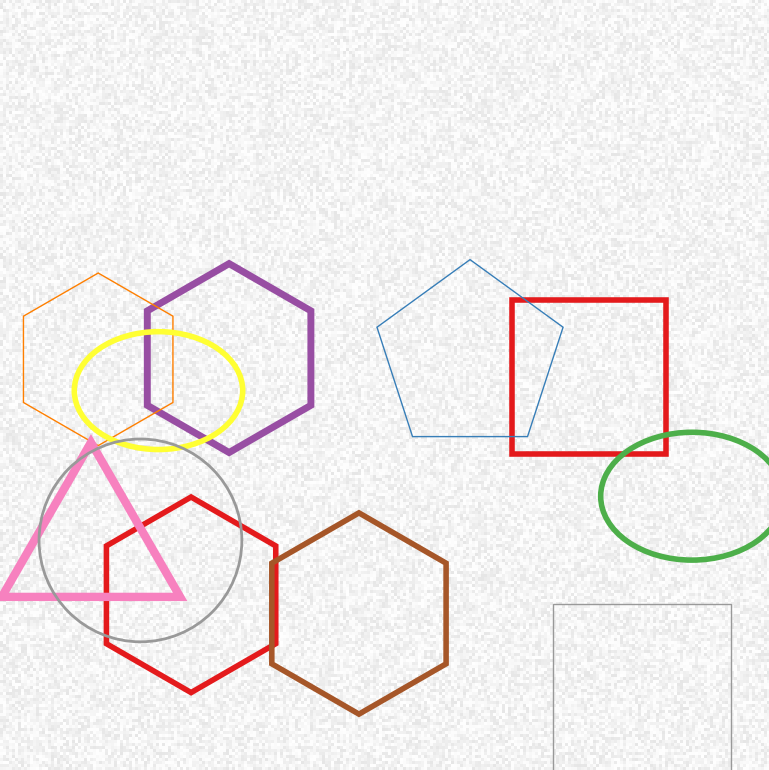[{"shape": "hexagon", "thickness": 2, "radius": 0.63, "center": [0.248, 0.228]}, {"shape": "square", "thickness": 2, "radius": 0.5, "center": [0.765, 0.511]}, {"shape": "pentagon", "thickness": 0.5, "radius": 0.64, "center": [0.61, 0.536]}, {"shape": "oval", "thickness": 2, "radius": 0.59, "center": [0.899, 0.356]}, {"shape": "hexagon", "thickness": 2.5, "radius": 0.61, "center": [0.298, 0.535]}, {"shape": "hexagon", "thickness": 0.5, "radius": 0.56, "center": [0.128, 0.533]}, {"shape": "oval", "thickness": 2, "radius": 0.55, "center": [0.206, 0.493]}, {"shape": "hexagon", "thickness": 2, "radius": 0.65, "center": [0.466, 0.203]}, {"shape": "triangle", "thickness": 3, "radius": 0.67, "center": [0.118, 0.292]}, {"shape": "circle", "thickness": 1, "radius": 0.66, "center": [0.182, 0.298]}, {"shape": "square", "thickness": 0.5, "radius": 0.58, "center": [0.834, 0.1]}]